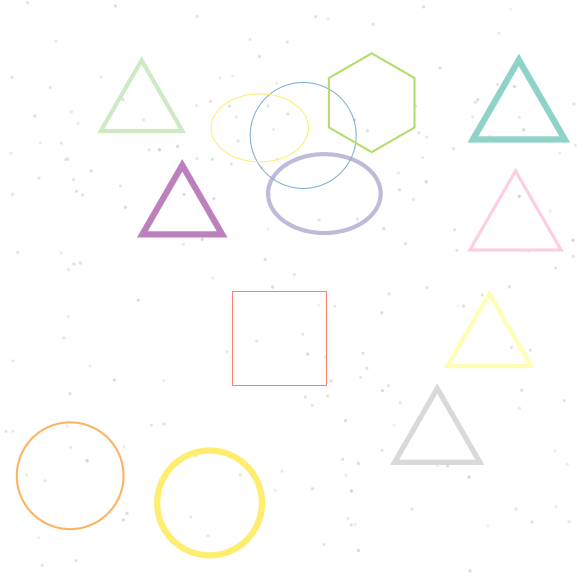[{"shape": "triangle", "thickness": 3, "radius": 0.46, "center": [0.898, 0.804]}, {"shape": "triangle", "thickness": 2, "radius": 0.42, "center": [0.847, 0.407]}, {"shape": "oval", "thickness": 2, "radius": 0.49, "center": [0.562, 0.664]}, {"shape": "square", "thickness": 0.5, "radius": 0.41, "center": [0.483, 0.414]}, {"shape": "circle", "thickness": 0.5, "radius": 0.46, "center": [0.525, 0.765]}, {"shape": "circle", "thickness": 1, "radius": 0.46, "center": [0.122, 0.175]}, {"shape": "hexagon", "thickness": 1, "radius": 0.43, "center": [0.644, 0.821]}, {"shape": "triangle", "thickness": 1.5, "radius": 0.46, "center": [0.893, 0.612]}, {"shape": "triangle", "thickness": 2.5, "radius": 0.43, "center": [0.757, 0.241]}, {"shape": "triangle", "thickness": 3, "radius": 0.4, "center": [0.316, 0.633]}, {"shape": "triangle", "thickness": 2, "radius": 0.41, "center": [0.245, 0.813]}, {"shape": "oval", "thickness": 0.5, "radius": 0.42, "center": [0.45, 0.778]}, {"shape": "circle", "thickness": 3, "radius": 0.45, "center": [0.363, 0.128]}]